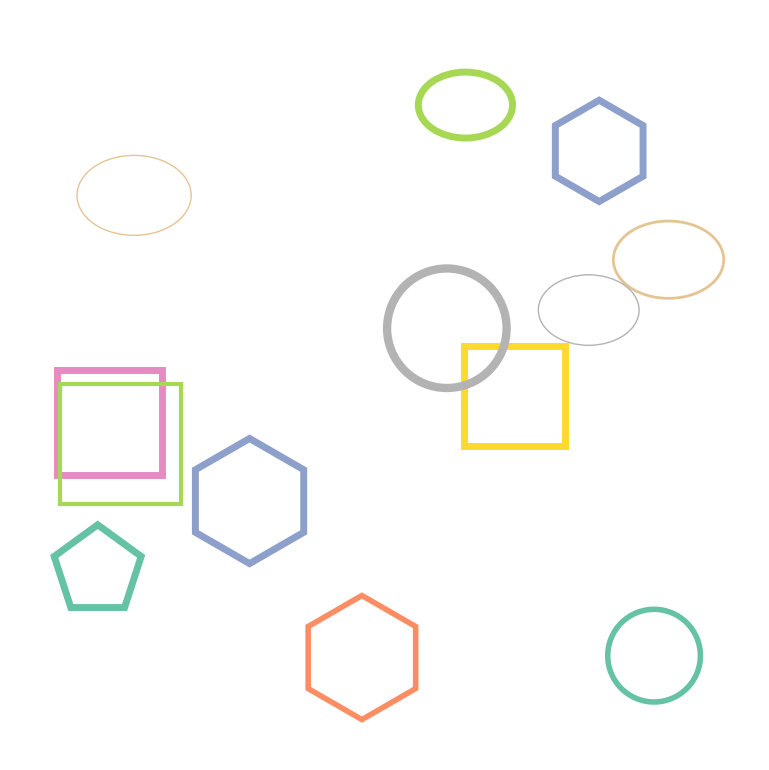[{"shape": "circle", "thickness": 2, "radius": 0.3, "center": [0.849, 0.149]}, {"shape": "pentagon", "thickness": 2.5, "radius": 0.3, "center": [0.127, 0.259]}, {"shape": "hexagon", "thickness": 2, "radius": 0.4, "center": [0.47, 0.146]}, {"shape": "hexagon", "thickness": 2.5, "radius": 0.41, "center": [0.324, 0.349]}, {"shape": "hexagon", "thickness": 2.5, "radius": 0.33, "center": [0.778, 0.804]}, {"shape": "square", "thickness": 2.5, "radius": 0.34, "center": [0.142, 0.451]}, {"shape": "oval", "thickness": 2.5, "radius": 0.31, "center": [0.604, 0.864]}, {"shape": "square", "thickness": 1.5, "radius": 0.39, "center": [0.156, 0.423]}, {"shape": "square", "thickness": 2.5, "radius": 0.33, "center": [0.668, 0.486]}, {"shape": "oval", "thickness": 0.5, "radius": 0.37, "center": [0.174, 0.746]}, {"shape": "oval", "thickness": 1, "radius": 0.36, "center": [0.868, 0.663]}, {"shape": "oval", "thickness": 0.5, "radius": 0.33, "center": [0.765, 0.597]}, {"shape": "circle", "thickness": 3, "radius": 0.39, "center": [0.58, 0.574]}]